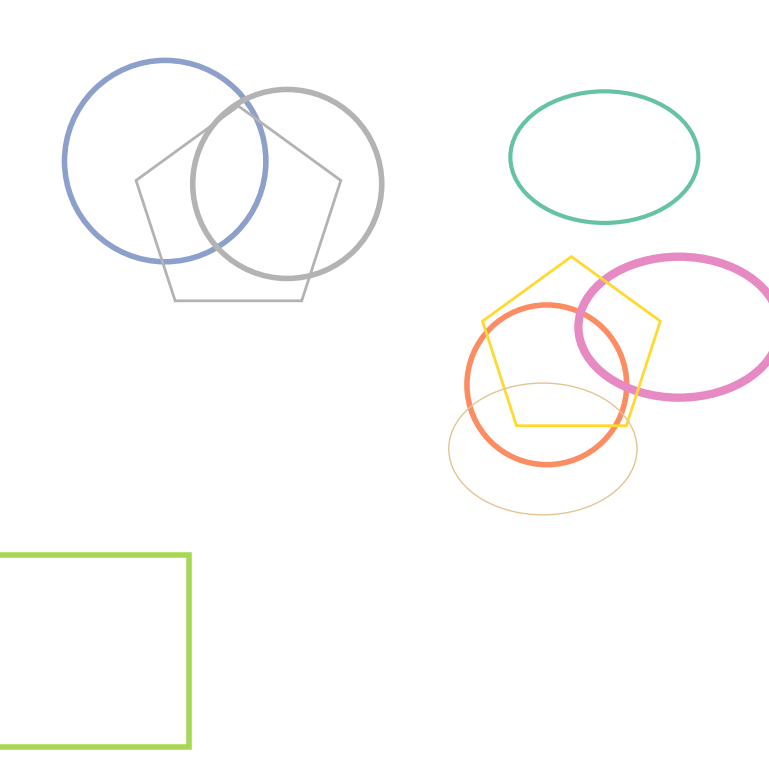[{"shape": "oval", "thickness": 1.5, "radius": 0.61, "center": [0.785, 0.796]}, {"shape": "circle", "thickness": 2, "radius": 0.52, "center": [0.71, 0.5]}, {"shape": "circle", "thickness": 2, "radius": 0.65, "center": [0.215, 0.791]}, {"shape": "oval", "thickness": 3, "radius": 0.65, "center": [0.882, 0.575]}, {"shape": "square", "thickness": 2, "radius": 0.62, "center": [0.12, 0.154]}, {"shape": "pentagon", "thickness": 1, "radius": 0.61, "center": [0.742, 0.545]}, {"shape": "oval", "thickness": 0.5, "radius": 0.61, "center": [0.705, 0.417]}, {"shape": "circle", "thickness": 2, "radius": 0.61, "center": [0.373, 0.761]}, {"shape": "pentagon", "thickness": 1, "radius": 0.7, "center": [0.31, 0.722]}]